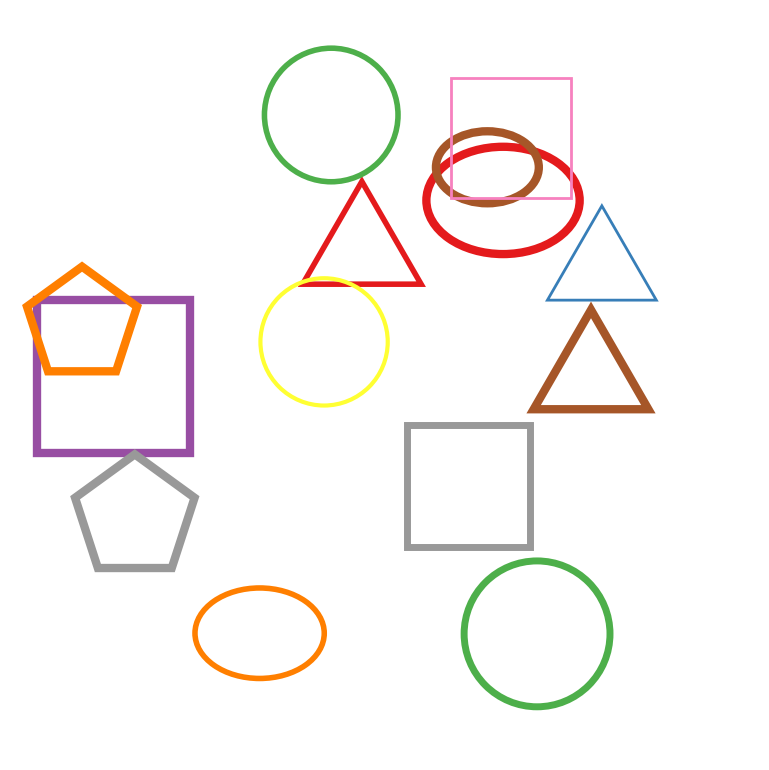[{"shape": "triangle", "thickness": 2, "radius": 0.44, "center": [0.47, 0.675]}, {"shape": "oval", "thickness": 3, "radius": 0.5, "center": [0.653, 0.74]}, {"shape": "triangle", "thickness": 1, "radius": 0.41, "center": [0.782, 0.651]}, {"shape": "circle", "thickness": 2.5, "radius": 0.47, "center": [0.697, 0.177]}, {"shape": "circle", "thickness": 2, "radius": 0.43, "center": [0.43, 0.851]}, {"shape": "square", "thickness": 3, "radius": 0.5, "center": [0.148, 0.511]}, {"shape": "oval", "thickness": 2, "radius": 0.42, "center": [0.337, 0.178]}, {"shape": "pentagon", "thickness": 3, "radius": 0.38, "center": [0.107, 0.579]}, {"shape": "circle", "thickness": 1.5, "radius": 0.41, "center": [0.421, 0.556]}, {"shape": "oval", "thickness": 3, "radius": 0.33, "center": [0.633, 0.783]}, {"shape": "triangle", "thickness": 3, "radius": 0.43, "center": [0.768, 0.512]}, {"shape": "square", "thickness": 1, "radius": 0.39, "center": [0.664, 0.821]}, {"shape": "square", "thickness": 2.5, "radius": 0.4, "center": [0.609, 0.369]}, {"shape": "pentagon", "thickness": 3, "radius": 0.41, "center": [0.175, 0.328]}]